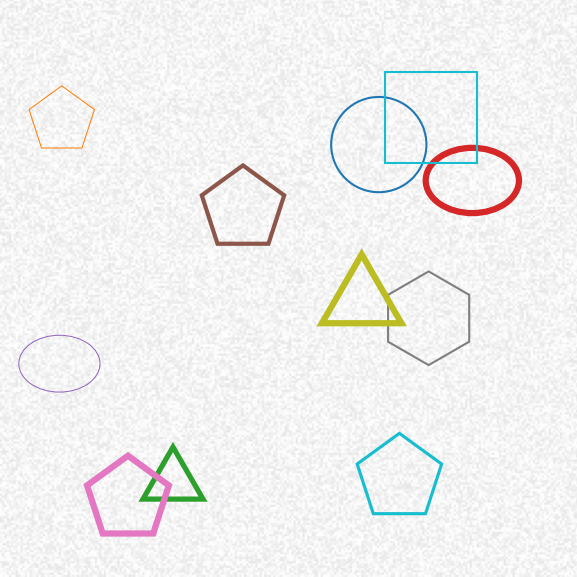[{"shape": "circle", "thickness": 1, "radius": 0.41, "center": [0.656, 0.749]}, {"shape": "pentagon", "thickness": 0.5, "radius": 0.3, "center": [0.107, 0.791]}, {"shape": "triangle", "thickness": 2.5, "radius": 0.3, "center": [0.3, 0.165]}, {"shape": "oval", "thickness": 3, "radius": 0.4, "center": [0.818, 0.687]}, {"shape": "oval", "thickness": 0.5, "radius": 0.35, "center": [0.103, 0.369]}, {"shape": "pentagon", "thickness": 2, "radius": 0.38, "center": [0.421, 0.638]}, {"shape": "pentagon", "thickness": 3, "radius": 0.37, "center": [0.222, 0.136]}, {"shape": "hexagon", "thickness": 1, "radius": 0.41, "center": [0.742, 0.448]}, {"shape": "triangle", "thickness": 3, "radius": 0.4, "center": [0.626, 0.479]}, {"shape": "square", "thickness": 1, "radius": 0.4, "center": [0.746, 0.796]}, {"shape": "pentagon", "thickness": 1.5, "radius": 0.38, "center": [0.692, 0.172]}]